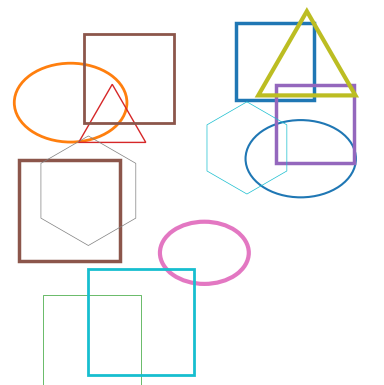[{"shape": "square", "thickness": 2.5, "radius": 0.5, "center": [0.714, 0.841]}, {"shape": "oval", "thickness": 1.5, "radius": 0.72, "center": [0.781, 0.588]}, {"shape": "oval", "thickness": 2, "radius": 0.73, "center": [0.183, 0.733]}, {"shape": "square", "thickness": 0.5, "radius": 0.63, "center": [0.238, 0.107]}, {"shape": "triangle", "thickness": 1, "radius": 0.5, "center": [0.292, 0.68]}, {"shape": "square", "thickness": 2.5, "radius": 0.51, "center": [0.818, 0.677]}, {"shape": "square", "thickness": 2, "radius": 0.58, "center": [0.335, 0.796]}, {"shape": "square", "thickness": 2.5, "radius": 0.66, "center": [0.18, 0.453]}, {"shape": "oval", "thickness": 3, "radius": 0.58, "center": [0.531, 0.343]}, {"shape": "hexagon", "thickness": 0.5, "radius": 0.71, "center": [0.23, 0.505]}, {"shape": "triangle", "thickness": 3, "radius": 0.73, "center": [0.797, 0.825]}, {"shape": "hexagon", "thickness": 0.5, "radius": 0.6, "center": [0.641, 0.616]}, {"shape": "square", "thickness": 2, "radius": 0.69, "center": [0.366, 0.165]}]